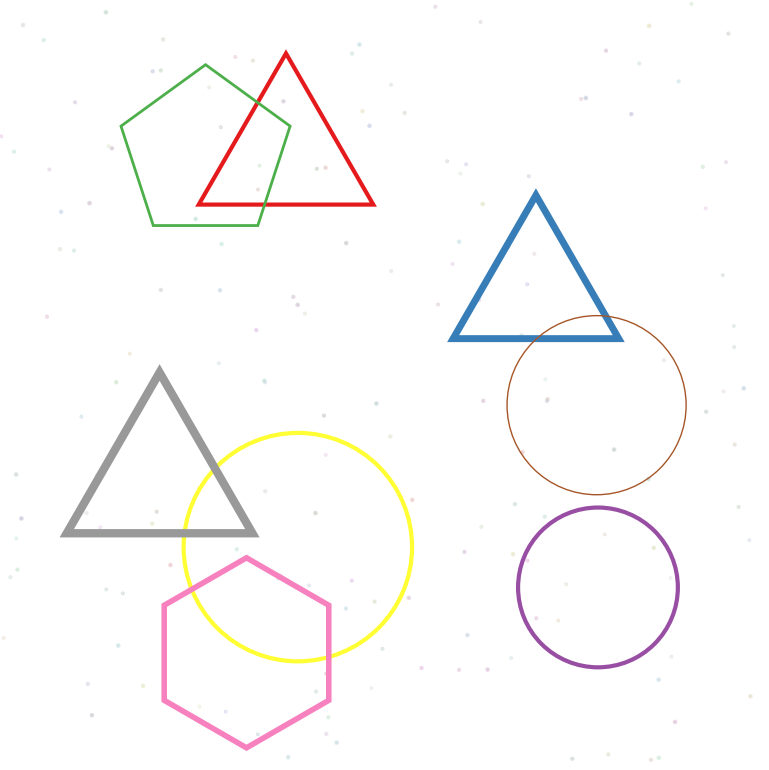[{"shape": "triangle", "thickness": 1.5, "radius": 0.65, "center": [0.371, 0.8]}, {"shape": "triangle", "thickness": 2.5, "radius": 0.62, "center": [0.696, 0.622]}, {"shape": "pentagon", "thickness": 1, "radius": 0.58, "center": [0.267, 0.8]}, {"shape": "circle", "thickness": 1.5, "radius": 0.52, "center": [0.777, 0.237]}, {"shape": "circle", "thickness": 1.5, "radius": 0.74, "center": [0.387, 0.289]}, {"shape": "circle", "thickness": 0.5, "radius": 0.58, "center": [0.775, 0.474]}, {"shape": "hexagon", "thickness": 2, "radius": 0.62, "center": [0.32, 0.152]}, {"shape": "triangle", "thickness": 3, "radius": 0.7, "center": [0.207, 0.377]}]